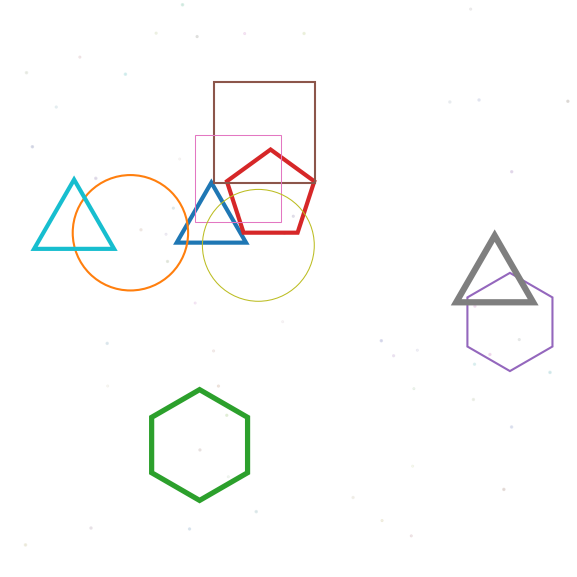[{"shape": "triangle", "thickness": 2, "radius": 0.35, "center": [0.366, 0.614]}, {"shape": "circle", "thickness": 1, "radius": 0.5, "center": [0.226, 0.596]}, {"shape": "hexagon", "thickness": 2.5, "radius": 0.48, "center": [0.346, 0.229]}, {"shape": "pentagon", "thickness": 2, "radius": 0.4, "center": [0.469, 0.661]}, {"shape": "hexagon", "thickness": 1, "radius": 0.43, "center": [0.883, 0.442]}, {"shape": "square", "thickness": 1, "radius": 0.44, "center": [0.458, 0.769]}, {"shape": "square", "thickness": 0.5, "radius": 0.37, "center": [0.412, 0.69]}, {"shape": "triangle", "thickness": 3, "radius": 0.38, "center": [0.857, 0.514]}, {"shape": "circle", "thickness": 0.5, "radius": 0.48, "center": [0.447, 0.574]}, {"shape": "triangle", "thickness": 2, "radius": 0.4, "center": [0.128, 0.608]}]